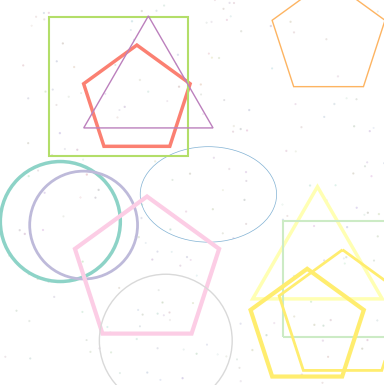[{"shape": "circle", "thickness": 2.5, "radius": 0.78, "center": [0.157, 0.425]}, {"shape": "triangle", "thickness": 2.5, "radius": 0.97, "center": [0.825, 0.321]}, {"shape": "circle", "thickness": 2, "radius": 0.7, "center": [0.217, 0.415]}, {"shape": "pentagon", "thickness": 2.5, "radius": 0.73, "center": [0.356, 0.738]}, {"shape": "oval", "thickness": 0.5, "radius": 0.89, "center": [0.541, 0.495]}, {"shape": "pentagon", "thickness": 1, "radius": 0.77, "center": [0.853, 0.9]}, {"shape": "square", "thickness": 1.5, "radius": 0.9, "center": [0.309, 0.776]}, {"shape": "pentagon", "thickness": 3, "radius": 0.98, "center": [0.382, 0.293]}, {"shape": "circle", "thickness": 1, "radius": 0.86, "center": [0.431, 0.115]}, {"shape": "triangle", "thickness": 1, "radius": 0.97, "center": [0.385, 0.765]}, {"shape": "square", "thickness": 1.5, "radius": 0.75, "center": [0.884, 0.275]}, {"shape": "pentagon", "thickness": 3, "radius": 0.77, "center": [0.798, 0.147]}, {"shape": "pentagon", "thickness": 2, "radius": 0.87, "center": [0.89, 0.178]}]